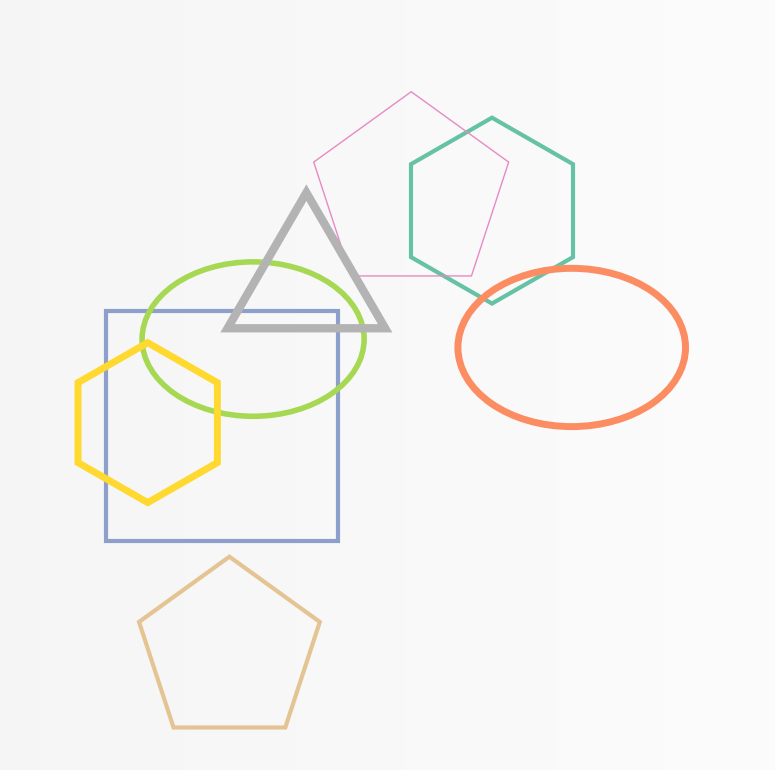[{"shape": "hexagon", "thickness": 1.5, "radius": 0.6, "center": [0.635, 0.726]}, {"shape": "oval", "thickness": 2.5, "radius": 0.73, "center": [0.738, 0.549]}, {"shape": "square", "thickness": 1.5, "radius": 0.75, "center": [0.287, 0.447]}, {"shape": "pentagon", "thickness": 0.5, "radius": 0.66, "center": [0.531, 0.749]}, {"shape": "oval", "thickness": 2, "radius": 0.72, "center": [0.327, 0.56]}, {"shape": "hexagon", "thickness": 2.5, "radius": 0.52, "center": [0.191, 0.451]}, {"shape": "pentagon", "thickness": 1.5, "radius": 0.61, "center": [0.296, 0.154]}, {"shape": "triangle", "thickness": 3, "radius": 0.59, "center": [0.395, 0.632]}]